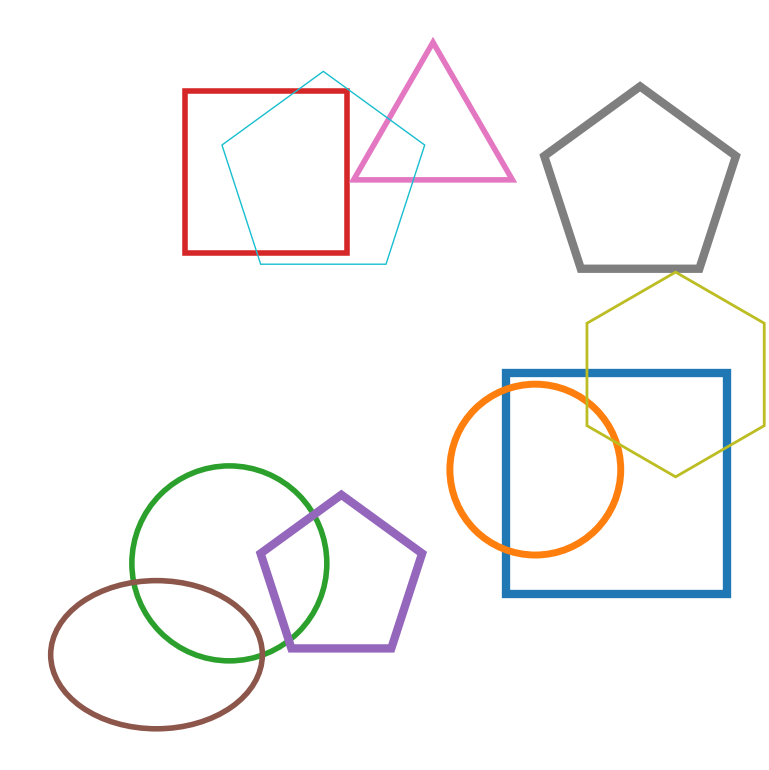[{"shape": "square", "thickness": 3, "radius": 0.72, "center": [0.801, 0.371]}, {"shape": "circle", "thickness": 2.5, "radius": 0.55, "center": [0.695, 0.39]}, {"shape": "circle", "thickness": 2, "radius": 0.63, "center": [0.298, 0.268]}, {"shape": "square", "thickness": 2, "radius": 0.53, "center": [0.346, 0.776]}, {"shape": "pentagon", "thickness": 3, "radius": 0.55, "center": [0.443, 0.247]}, {"shape": "oval", "thickness": 2, "radius": 0.69, "center": [0.203, 0.15]}, {"shape": "triangle", "thickness": 2, "radius": 0.6, "center": [0.562, 0.826]}, {"shape": "pentagon", "thickness": 3, "radius": 0.65, "center": [0.831, 0.757]}, {"shape": "hexagon", "thickness": 1, "radius": 0.66, "center": [0.877, 0.514]}, {"shape": "pentagon", "thickness": 0.5, "radius": 0.69, "center": [0.42, 0.769]}]